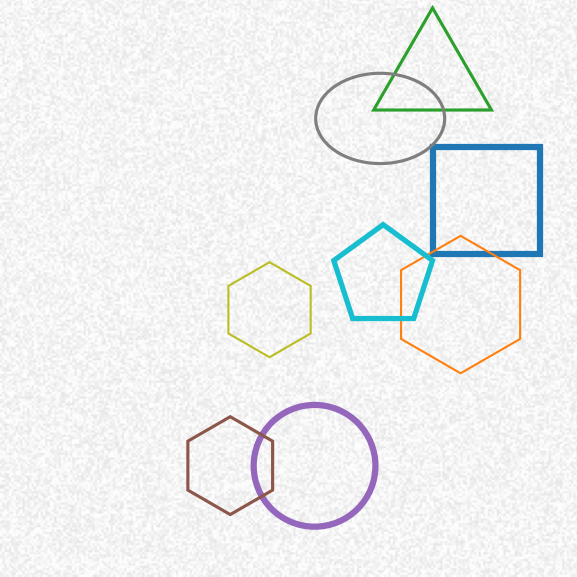[{"shape": "square", "thickness": 3, "radius": 0.46, "center": [0.842, 0.652]}, {"shape": "hexagon", "thickness": 1, "radius": 0.6, "center": [0.798, 0.472]}, {"shape": "triangle", "thickness": 1.5, "radius": 0.59, "center": [0.749, 0.868]}, {"shape": "circle", "thickness": 3, "radius": 0.53, "center": [0.545, 0.193]}, {"shape": "hexagon", "thickness": 1.5, "radius": 0.42, "center": [0.399, 0.193]}, {"shape": "oval", "thickness": 1.5, "radius": 0.56, "center": [0.658, 0.794]}, {"shape": "hexagon", "thickness": 1, "radius": 0.41, "center": [0.467, 0.463]}, {"shape": "pentagon", "thickness": 2.5, "radius": 0.45, "center": [0.663, 0.52]}]